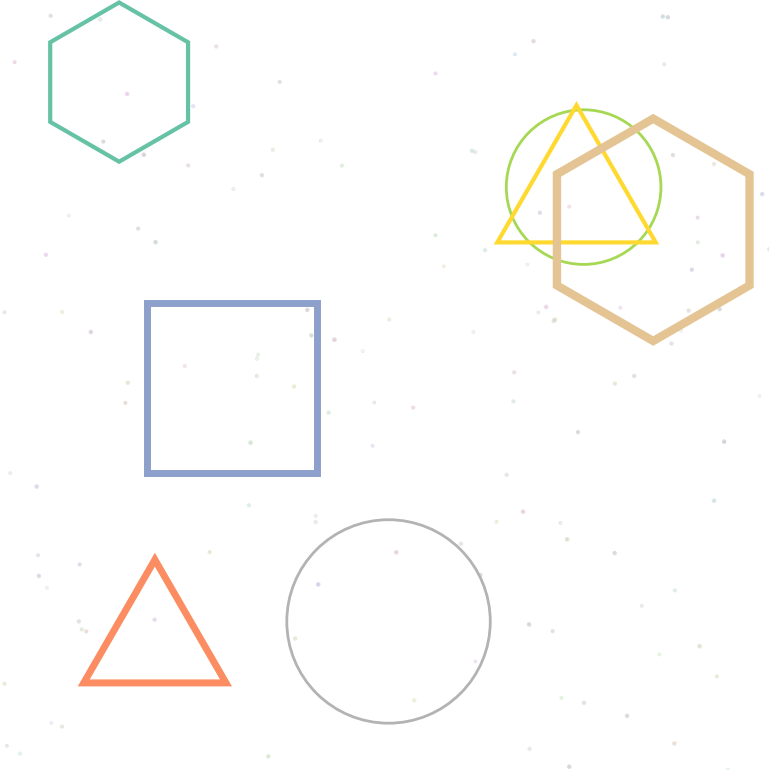[{"shape": "hexagon", "thickness": 1.5, "radius": 0.52, "center": [0.155, 0.893]}, {"shape": "triangle", "thickness": 2.5, "radius": 0.53, "center": [0.201, 0.166]}, {"shape": "square", "thickness": 2.5, "radius": 0.55, "center": [0.301, 0.496]}, {"shape": "circle", "thickness": 1, "radius": 0.5, "center": [0.758, 0.757]}, {"shape": "triangle", "thickness": 1.5, "radius": 0.59, "center": [0.749, 0.745]}, {"shape": "hexagon", "thickness": 3, "radius": 0.72, "center": [0.848, 0.702]}, {"shape": "circle", "thickness": 1, "radius": 0.66, "center": [0.505, 0.193]}]